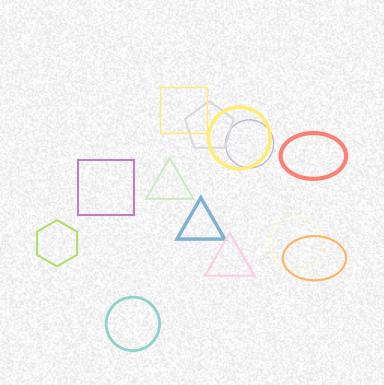[{"shape": "circle", "thickness": 2, "radius": 0.35, "center": [0.345, 0.159]}, {"shape": "circle", "thickness": 0.5, "radius": 0.35, "center": [0.769, 0.369]}, {"shape": "circle", "thickness": 1, "radius": 0.31, "center": [0.648, 0.626]}, {"shape": "oval", "thickness": 3, "radius": 0.43, "center": [0.814, 0.595]}, {"shape": "triangle", "thickness": 2.5, "radius": 0.36, "center": [0.522, 0.415]}, {"shape": "oval", "thickness": 1.5, "radius": 0.41, "center": [0.817, 0.329]}, {"shape": "hexagon", "thickness": 1.5, "radius": 0.3, "center": [0.148, 0.368]}, {"shape": "triangle", "thickness": 1.5, "radius": 0.37, "center": [0.597, 0.321]}, {"shape": "pentagon", "thickness": 1.5, "radius": 0.33, "center": [0.544, 0.67]}, {"shape": "square", "thickness": 1.5, "radius": 0.36, "center": [0.276, 0.513]}, {"shape": "triangle", "thickness": 1.5, "radius": 0.35, "center": [0.441, 0.519]}, {"shape": "square", "thickness": 1, "radius": 0.3, "center": [0.477, 0.715]}, {"shape": "circle", "thickness": 2.5, "radius": 0.4, "center": [0.621, 0.642]}]